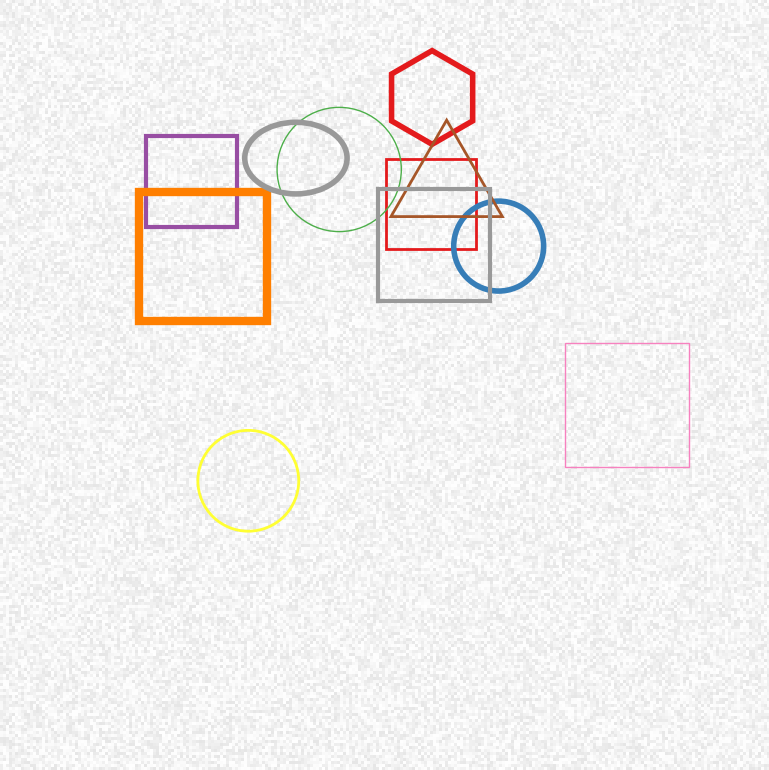[{"shape": "hexagon", "thickness": 2, "radius": 0.3, "center": [0.561, 0.873]}, {"shape": "square", "thickness": 1, "radius": 0.29, "center": [0.56, 0.735]}, {"shape": "circle", "thickness": 2, "radius": 0.29, "center": [0.648, 0.68]}, {"shape": "circle", "thickness": 0.5, "radius": 0.4, "center": [0.441, 0.78]}, {"shape": "square", "thickness": 1.5, "radius": 0.3, "center": [0.249, 0.764]}, {"shape": "square", "thickness": 3, "radius": 0.42, "center": [0.264, 0.667]}, {"shape": "circle", "thickness": 1, "radius": 0.33, "center": [0.322, 0.376]}, {"shape": "triangle", "thickness": 1, "radius": 0.42, "center": [0.58, 0.76]}, {"shape": "square", "thickness": 0.5, "radius": 0.4, "center": [0.814, 0.474]}, {"shape": "square", "thickness": 1.5, "radius": 0.36, "center": [0.564, 0.682]}, {"shape": "oval", "thickness": 2, "radius": 0.33, "center": [0.384, 0.795]}]